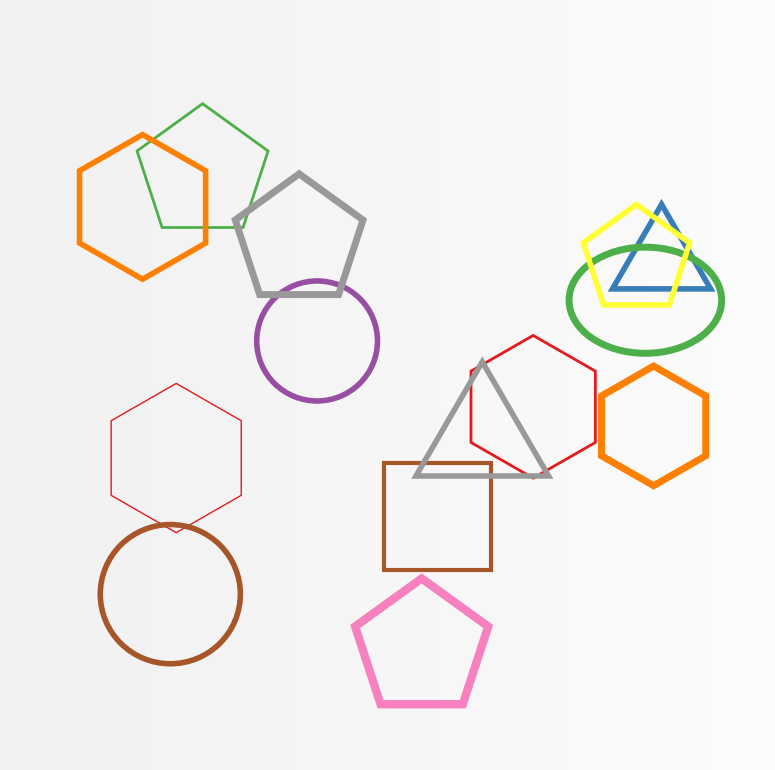[{"shape": "hexagon", "thickness": 1, "radius": 0.46, "center": [0.688, 0.472]}, {"shape": "hexagon", "thickness": 0.5, "radius": 0.48, "center": [0.227, 0.405]}, {"shape": "triangle", "thickness": 2, "radius": 0.37, "center": [0.854, 0.661]}, {"shape": "pentagon", "thickness": 1, "radius": 0.44, "center": [0.261, 0.776]}, {"shape": "oval", "thickness": 2.5, "radius": 0.49, "center": [0.833, 0.61]}, {"shape": "circle", "thickness": 2, "radius": 0.39, "center": [0.409, 0.557]}, {"shape": "hexagon", "thickness": 2, "radius": 0.47, "center": [0.184, 0.731]}, {"shape": "hexagon", "thickness": 2.5, "radius": 0.39, "center": [0.843, 0.447]}, {"shape": "pentagon", "thickness": 2, "radius": 0.36, "center": [0.821, 0.662]}, {"shape": "square", "thickness": 1.5, "radius": 0.35, "center": [0.565, 0.33]}, {"shape": "circle", "thickness": 2, "radius": 0.45, "center": [0.22, 0.228]}, {"shape": "pentagon", "thickness": 3, "radius": 0.45, "center": [0.544, 0.158]}, {"shape": "pentagon", "thickness": 2.5, "radius": 0.43, "center": [0.386, 0.688]}, {"shape": "triangle", "thickness": 2, "radius": 0.49, "center": [0.622, 0.431]}]